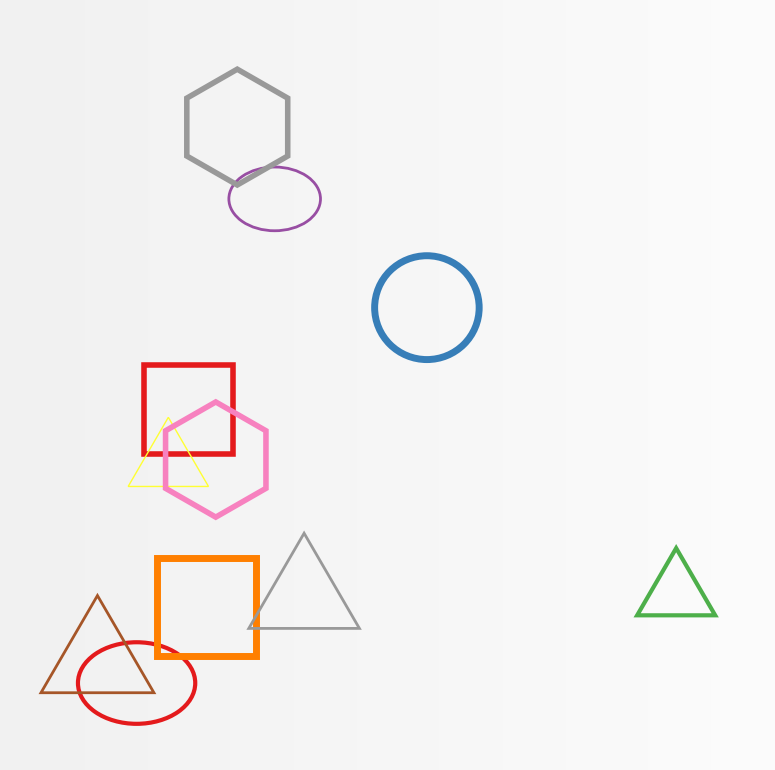[{"shape": "oval", "thickness": 1.5, "radius": 0.38, "center": [0.176, 0.113]}, {"shape": "square", "thickness": 2, "radius": 0.29, "center": [0.244, 0.468]}, {"shape": "circle", "thickness": 2.5, "radius": 0.34, "center": [0.551, 0.6]}, {"shape": "triangle", "thickness": 1.5, "radius": 0.29, "center": [0.872, 0.23]}, {"shape": "oval", "thickness": 1, "radius": 0.3, "center": [0.354, 0.742]}, {"shape": "square", "thickness": 2.5, "radius": 0.32, "center": [0.267, 0.212]}, {"shape": "triangle", "thickness": 0.5, "radius": 0.3, "center": [0.217, 0.398]}, {"shape": "triangle", "thickness": 1, "radius": 0.42, "center": [0.126, 0.142]}, {"shape": "hexagon", "thickness": 2, "radius": 0.37, "center": [0.278, 0.403]}, {"shape": "hexagon", "thickness": 2, "radius": 0.38, "center": [0.306, 0.835]}, {"shape": "triangle", "thickness": 1, "radius": 0.41, "center": [0.392, 0.225]}]